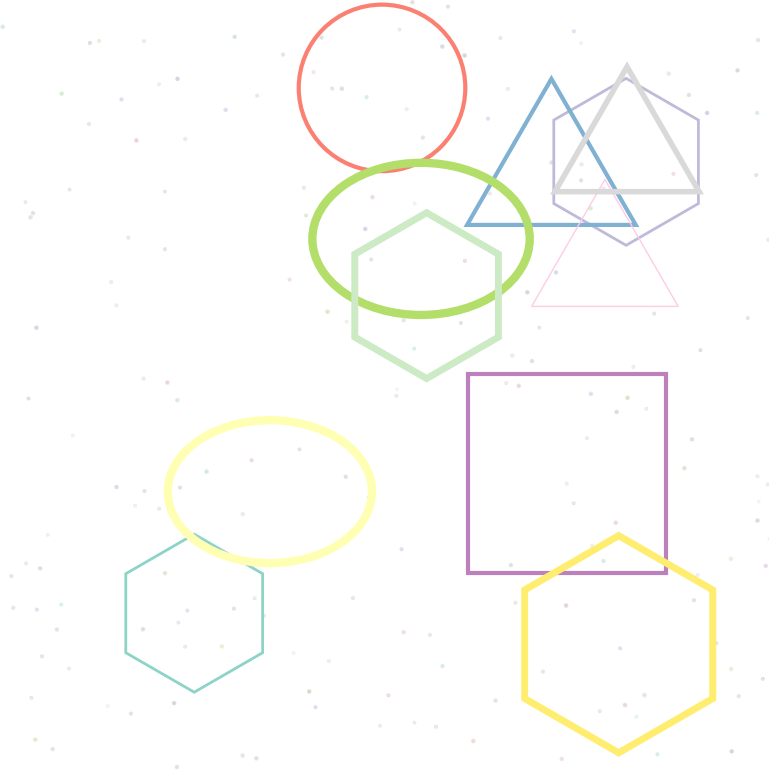[{"shape": "hexagon", "thickness": 1, "radius": 0.51, "center": [0.252, 0.204]}, {"shape": "oval", "thickness": 3, "radius": 0.66, "center": [0.351, 0.362]}, {"shape": "hexagon", "thickness": 1, "radius": 0.54, "center": [0.813, 0.79]}, {"shape": "circle", "thickness": 1.5, "radius": 0.54, "center": [0.496, 0.886]}, {"shape": "triangle", "thickness": 1.5, "radius": 0.63, "center": [0.716, 0.771]}, {"shape": "oval", "thickness": 3, "radius": 0.71, "center": [0.547, 0.69]}, {"shape": "triangle", "thickness": 0.5, "radius": 0.55, "center": [0.786, 0.657]}, {"shape": "triangle", "thickness": 2, "radius": 0.54, "center": [0.814, 0.805]}, {"shape": "square", "thickness": 1.5, "radius": 0.64, "center": [0.736, 0.385]}, {"shape": "hexagon", "thickness": 2.5, "radius": 0.54, "center": [0.554, 0.616]}, {"shape": "hexagon", "thickness": 2.5, "radius": 0.71, "center": [0.804, 0.163]}]